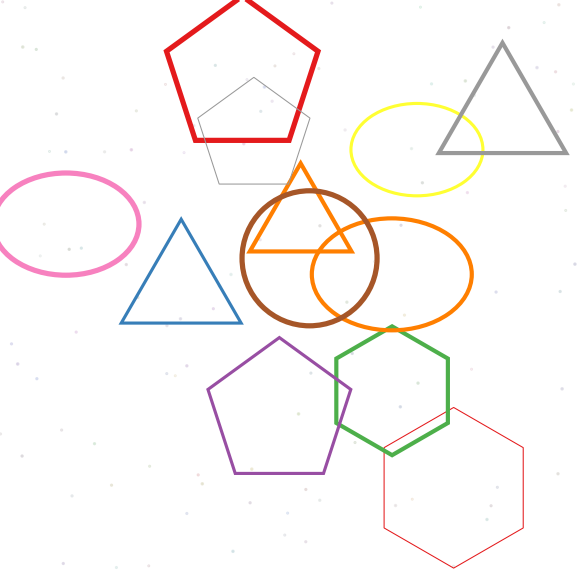[{"shape": "pentagon", "thickness": 2.5, "radius": 0.69, "center": [0.419, 0.868]}, {"shape": "hexagon", "thickness": 0.5, "radius": 0.7, "center": [0.786, 0.154]}, {"shape": "triangle", "thickness": 1.5, "radius": 0.6, "center": [0.314, 0.5]}, {"shape": "hexagon", "thickness": 2, "radius": 0.56, "center": [0.679, 0.322]}, {"shape": "pentagon", "thickness": 1.5, "radius": 0.65, "center": [0.484, 0.285]}, {"shape": "oval", "thickness": 2, "radius": 0.69, "center": [0.678, 0.524]}, {"shape": "triangle", "thickness": 2, "radius": 0.51, "center": [0.521, 0.615]}, {"shape": "oval", "thickness": 1.5, "radius": 0.57, "center": [0.722, 0.74]}, {"shape": "circle", "thickness": 2.5, "radius": 0.58, "center": [0.536, 0.552]}, {"shape": "oval", "thickness": 2.5, "radius": 0.63, "center": [0.114, 0.611]}, {"shape": "pentagon", "thickness": 0.5, "radius": 0.51, "center": [0.44, 0.763]}, {"shape": "triangle", "thickness": 2, "radius": 0.64, "center": [0.87, 0.798]}]